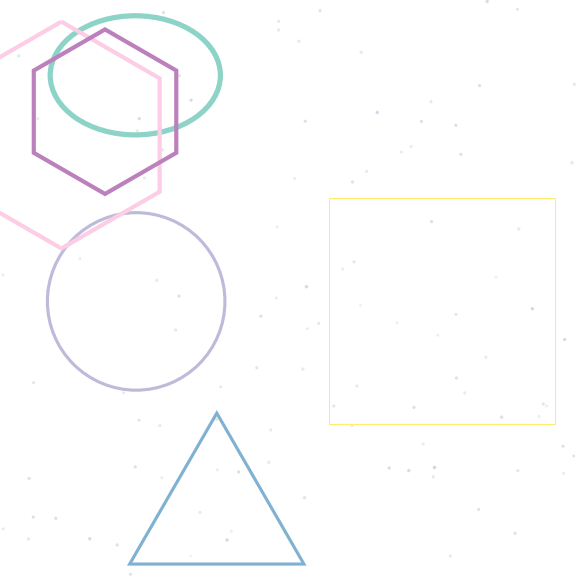[{"shape": "oval", "thickness": 2.5, "radius": 0.74, "center": [0.234, 0.869]}, {"shape": "circle", "thickness": 1.5, "radius": 0.77, "center": [0.236, 0.477]}, {"shape": "triangle", "thickness": 1.5, "radius": 0.87, "center": [0.375, 0.11]}, {"shape": "hexagon", "thickness": 2, "radius": 0.98, "center": [0.106, 0.765]}, {"shape": "hexagon", "thickness": 2, "radius": 0.71, "center": [0.182, 0.806]}, {"shape": "square", "thickness": 0.5, "radius": 0.98, "center": [0.765, 0.461]}]